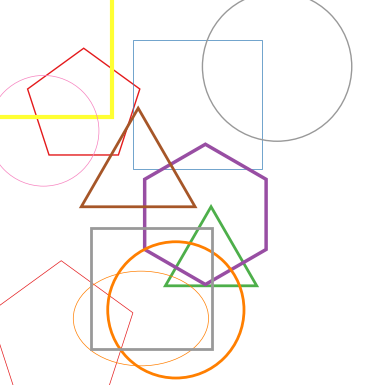[{"shape": "pentagon", "thickness": 0.5, "radius": 0.98, "center": [0.159, 0.127]}, {"shape": "pentagon", "thickness": 1, "radius": 0.77, "center": [0.217, 0.721]}, {"shape": "square", "thickness": 0.5, "radius": 0.84, "center": [0.513, 0.729]}, {"shape": "triangle", "thickness": 2, "radius": 0.68, "center": [0.548, 0.326]}, {"shape": "hexagon", "thickness": 2.5, "radius": 0.91, "center": [0.533, 0.443]}, {"shape": "circle", "thickness": 2, "radius": 0.88, "center": [0.457, 0.195]}, {"shape": "oval", "thickness": 0.5, "radius": 0.88, "center": [0.366, 0.173]}, {"shape": "square", "thickness": 3, "radius": 0.86, "center": [0.119, 0.868]}, {"shape": "triangle", "thickness": 2, "radius": 0.85, "center": [0.359, 0.548]}, {"shape": "circle", "thickness": 0.5, "radius": 0.72, "center": [0.113, 0.66]}, {"shape": "circle", "thickness": 1, "radius": 0.97, "center": [0.72, 0.827]}, {"shape": "square", "thickness": 2, "radius": 0.79, "center": [0.392, 0.251]}]